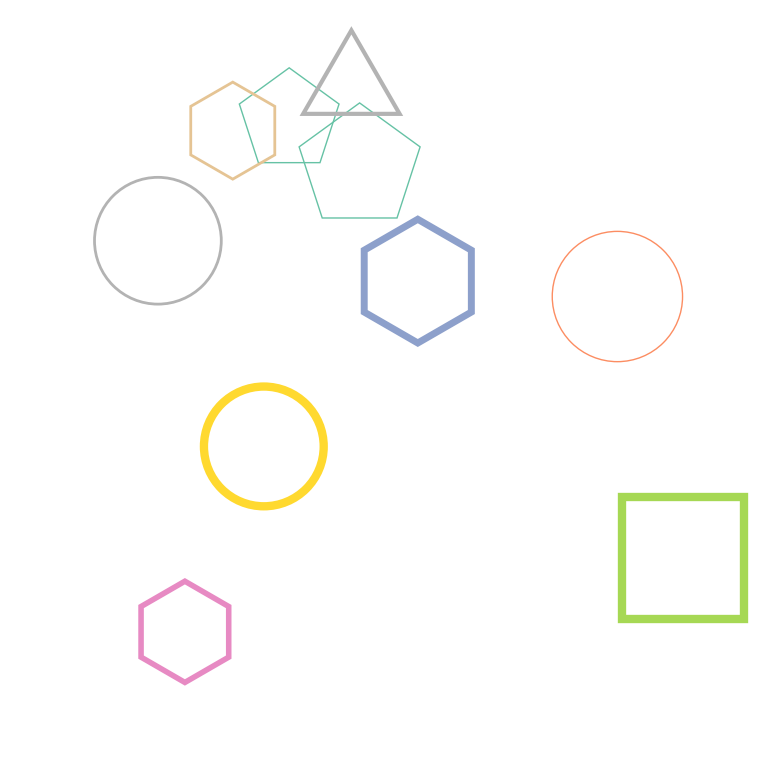[{"shape": "pentagon", "thickness": 0.5, "radius": 0.34, "center": [0.376, 0.844]}, {"shape": "pentagon", "thickness": 0.5, "radius": 0.41, "center": [0.467, 0.784]}, {"shape": "circle", "thickness": 0.5, "radius": 0.42, "center": [0.802, 0.615]}, {"shape": "hexagon", "thickness": 2.5, "radius": 0.4, "center": [0.543, 0.635]}, {"shape": "hexagon", "thickness": 2, "radius": 0.33, "center": [0.24, 0.179]}, {"shape": "square", "thickness": 3, "radius": 0.4, "center": [0.887, 0.275]}, {"shape": "circle", "thickness": 3, "radius": 0.39, "center": [0.343, 0.42]}, {"shape": "hexagon", "thickness": 1, "radius": 0.32, "center": [0.302, 0.83]}, {"shape": "circle", "thickness": 1, "radius": 0.41, "center": [0.205, 0.687]}, {"shape": "triangle", "thickness": 1.5, "radius": 0.36, "center": [0.456, 0.888]}]